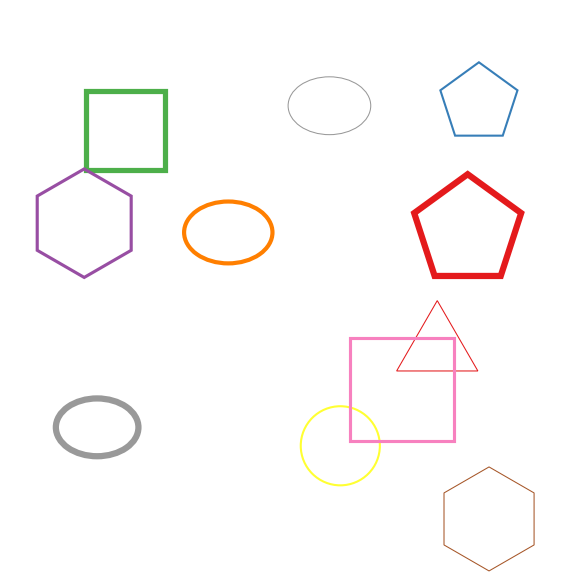[{"shape": "pentagon", "thickness": 3, "radius": 0.49, "center": [0.81, 0.6]}, {"shape": "triangle", "thickness": 0.5, "radius": 0.41, "center": [0.757, 0.397]}, {"shape": "pentagon", "thickness": 1, "radius": 0.35, "center": [0.829, 0.821]}, {"shape": "square", "thickness": 2.5, "radius": 0.34, "center": [0.218, 0.773]}, {"shape": "hexagon", "thickness": 1.5, "radius": 0.47, "center": [0.146, 0.613]}, {"shape": "oval", "thickness": 2, "radius": 0.38, "center": [0.395, 0.597]}, {"shape": "circle", "thickness": 1, "radius": 0.34, "center": [0.589, 0.227]}, {"shape": "hexagon", "thickness": 0.5, "radius": 0.45, "center": [0.847, 0.101]}, {"shape": "square", "thickness": 1.5, "radius": 0.45, "center": [0.696, 0.325]}, {"shape": "oval", "thickness": 0.5, "radius": 0.36, "center": [0.57, 0.816]}, {"shape": "oval", "thickness": 3, "radius": 0.36, "center": [0.168, 0.259]}]